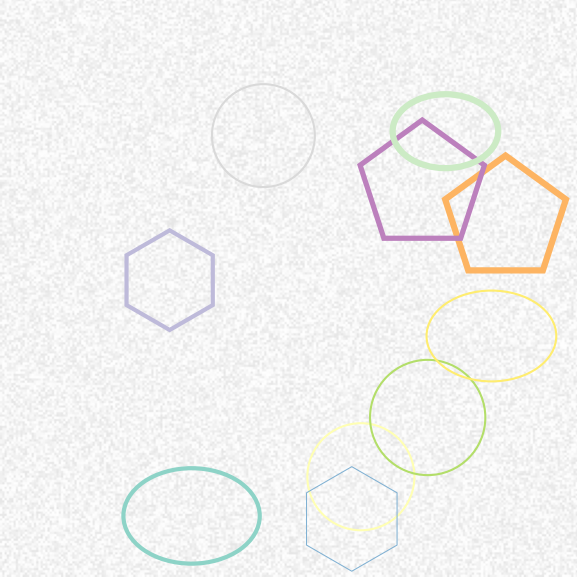[{"shape": "oval", "thickness": 2, "radius": 0.59, "center": [0.332, 0.106]}, {"shape": "circle", "thickness": 1, "radius": 0.46, "center": [0.625, 0.174]}, {"shape": "hexagon", "thickness": 2, "radius": 0.43, "center": [0.294, 0.514]}, {"shape": "hexagon", "thickness": 0.5, "radius": 0.45, "center": [0.609, 0.101]}, {"shape": "pentagon", "thickness": 3, "radius": 0.55, "center": [0.875, 0.62]}, {"shape": "circle", "thickness": 1, "radius": 0.5, "center": [0.741, 0.276]}, {"shape": "circle", "thickness": 1, "radius": 0.45, "center": [0.456, 0.764]}, {"shape": "pentagon", "thickness": 2.5, "radius": 0.57, "center": [0.731, 0.678]}, {"shape": "oval", "thickness": 3, "radius": 0.46, "center": [0.771, 0.772]}, {"shape": "oval", "thickness": 1, "radius": 0.56, "center": [0.851, 0.417]}]